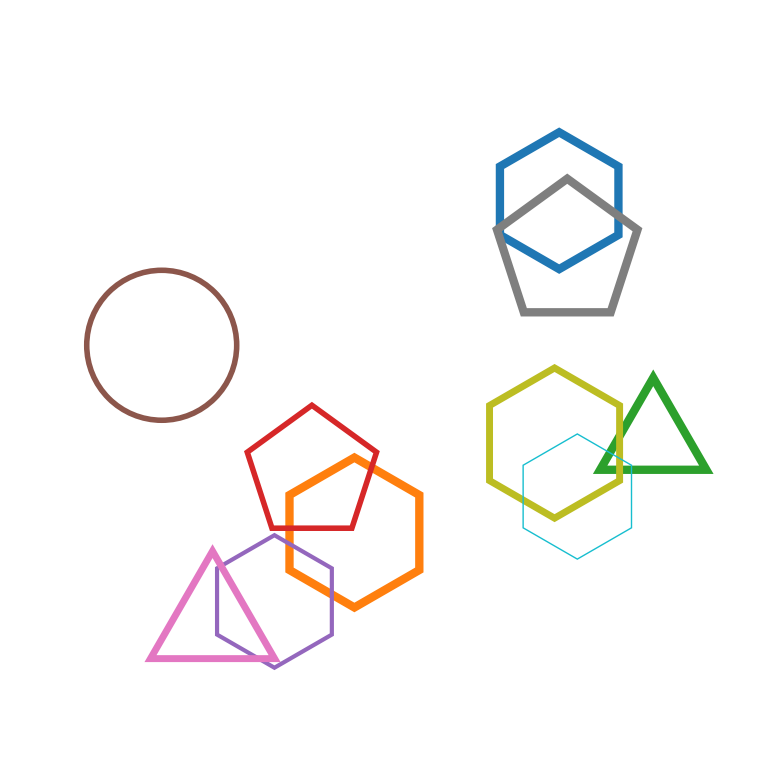[{"shape": "hexagon", "thickness": 3, "radius": 0.44, "center": [0.726, 0.739]}, {"shape": "hexagon", "thickness": 3, "radius": 0.49, "center": [0.46, 0.308]}, {"shape": "triangle", "thickness": 3, "radius": 0.4, "center": [0.848, 0.43]}, {"shape": "pentagon", "thickness": 2, "radius": 0.44, "center": [0.405, 0.385]}, {"shape": "hexagon", "thickness": 1.5, "radius": 0.43, "center": [0.356, 0.219]}, {"shape": "circle", "thickness": 2, "radius": 0.49, "center": [0.21, 0.552]}, {"shape": "triangle", "thickness": 2.5, "radius": 0.47, "center": [0.276, 0.191]}, {"shape": "pentagon", "thickness": 3, "radius": 0.48, "center": [0.737, 0.672]}, {"shape": "hexagon", "thickness": 2.5, "radius": 0.49, "center": [0.72, 0.425]}, {"shape": "hexagon", "thickness": 0.5, "radius": 0.41, "center": [0.75, 0.355]}]